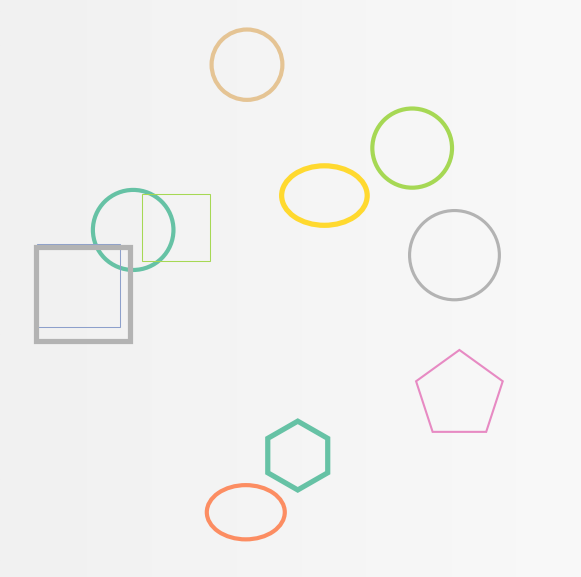[{"shape": "circle", "thickness": 2, "radius": 0.35, "center": [0.229, 0.601]}, {"shape": "hexagon", "thickness": 2.5, "radius": 0.3, "center": [0.512, 0.21]}, {"shape": "oval", "thickness": 2, "radius": 0.34, "center": [0.423, 0.112]}, {"shape": "square", "thickness": 0.5, "radius": 0.36, "center": [0.135, 0.505]}, {"shape": "pentagon", "thickness": 1, "radius": 0.39, "center": [0.79, 0.315]}, {"shape": "circle", "thickness": 2, "radius": 0.34, "center": [0.709, 0.743]}, {"shape": "square", "thickness": 0.5, "radius": 0.29, "center": [0.303, 0.605]}, {"shape": "oval", "thickness": 2.5, "radius": 0.37, "center": [0.558, 0.661]}, {"shape": "circle", "thickness": 2, "radius": 0.3, "center": [0.425, 0.887]}, {"shape": "square", "thickness": 2.5, "radius": 0.41, "center": [0.143, 0.49]}, {"shape": "circle", "thickness": 1.5, "radius": 0.39, "center": [0.782, 0.557]}]